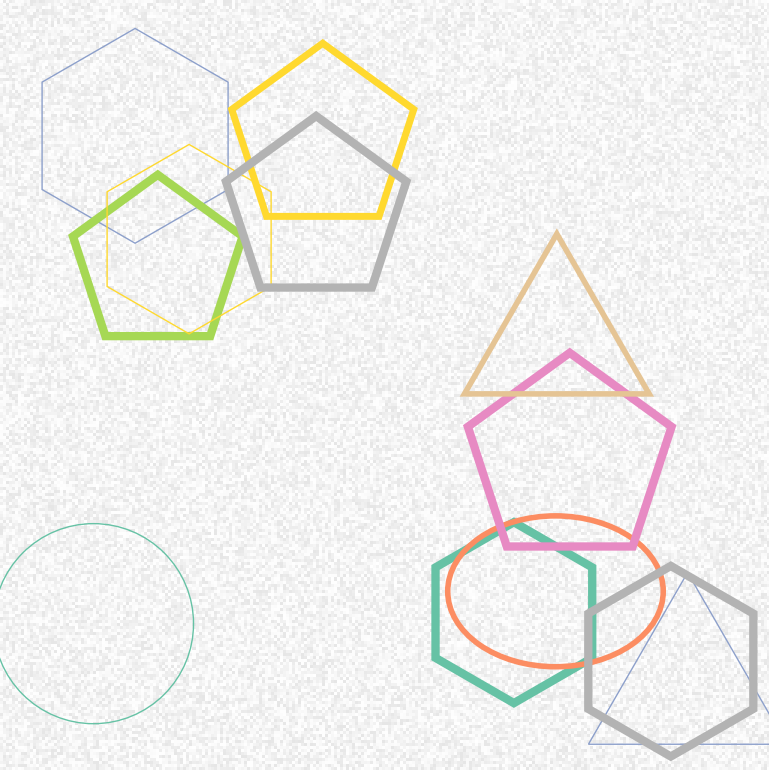[{"shape": "hexagon", "thickness": 3, "radius": 0.59, "center": [0.667, 0.204]}, {"shape": "circle", "thickness": 0.5, "radius": 0.65, "center": [0.121, 0.19]}, {"shape": "oval", "thickness": 2, "radius": 0.7, "center": [0.721, 0.232]}, {"shape": "triangle", "thickness": 0.5, "radius": 0.74, "center": [0.893, 0.108]}, {"shape": "hexagon", "thickness": 0.5, "radius": 0.7, "center": [0.175, 0.824]}, {"shape": "pentagon", "thickness": 3, "radius": 0.7, "center": [0.74, 0.403]}, {"shape": "pentagon", "thickness": 3, "radius": 0.58, "center": [0.205, 0.657]}, {"shape": "pentagon", "thickness": 2.5, "radius": 0.62, "center": [0.419, 0.82]}, {"shape": "hexagon", "thickness": 0.5, "radius": 0.61, "center": [0.246, 0.689]}, {"shape": "triangle", "thickness": 2, "radius": 0.69, "center": [0.723, 0.558]}, {"shape": "pentagon", "thickness": 3, "radius": 0.62, "center": [0.411, 0.726]}, {"shape": "hexagon", "thickness": 3, "radius": 0.62, "center": [0.871, 0.141]}]